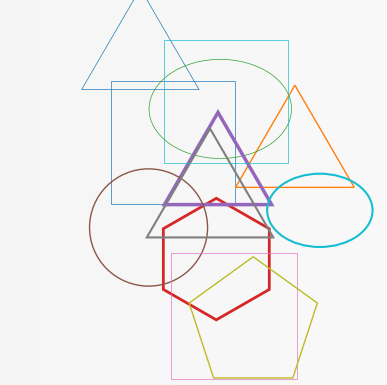[{"shape": "square", "thickness": 0.5, "radius": 0.79, "center": [0.447, 0.63]}, {"shape": "triangle", "thickness": 0.5, "radius": 0.88, "center": [0.362, 0.855]}, {"shape": "triangle", "thickness": 1, "radius": 0.88, "center": [0.761, 0.602]}, {"shape": "oval", "thickness": 0.5, "radius": 0.92, "center": [0.568, 0.717]}, {"shape": "hexagon", "thickness": 2, "radius": 0.79, "center": [0.558, 0.327]}, {"shape": "triangle", "thickness": 2.5, "radius": 0.8, "center": [0.563, 0.548]}, {"shape": "circle", "thickness": 1, "radius": 0.76, "center": [0.383, 0.409]}, {"shape": "square", "thickness": 0.5, "radius": 0.81, "center": [0.603, 0.179]}, {"shape": "triangle", "thickness": 1.5, "radius": 0.94, "center": [0.542, 0.478]}, {"shape": "pentagon", "thickness": 1, "radius": 0.87, "center": [0.653, 0.159]}, {"shape": "oval", "thickness": 1.5, "radius": 0.68, "center": [0.825, 0.454]}, {"shape": "square", "thickness": 0.5, "radius": 0.8, "center": [0.583, 0.735]}]